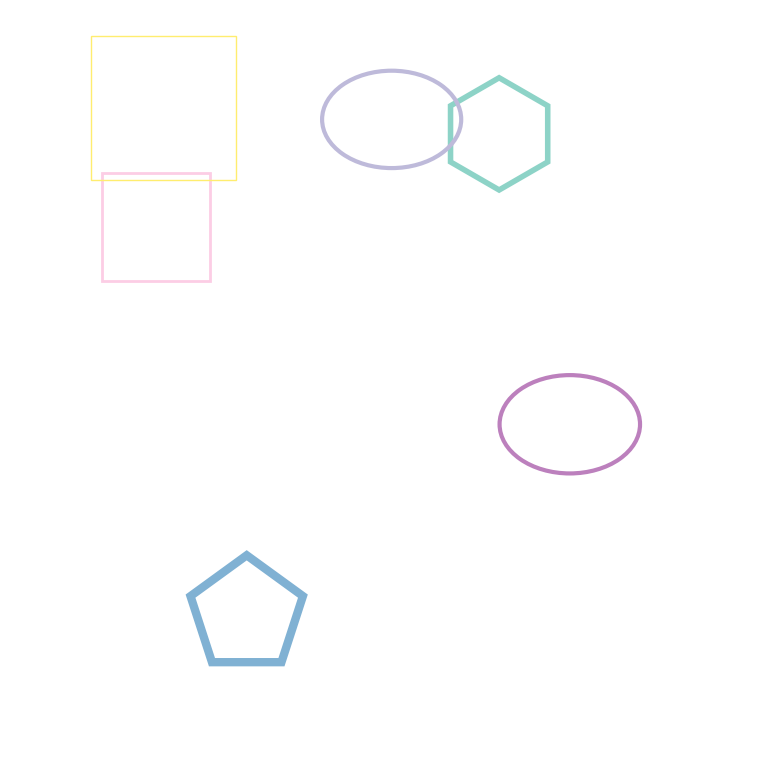[{"shape": "hexagon", "thickness": 2, "radius": 0.36, "center": [0.648, 0.826]}, {"shape": "oval", "thickness": 1.5, "radius": 0.45, "center": [0.509, 0.845]}, {"shape": "pentagon", "thickness": 3, "radius": 0.38, "center": [0.32, 0.202]}, {"shape": "square", "thickness": 1, "radius": 0.35, "center": [0.202, 0.705]}, {"shape": "oval", "thickness": 1.5, "radius": 0.46, "center": [0.74, 0.449]}, {"shape": "square", "thickness": 0.5, "radius": 0.47, "center": [0.213, 0.86]}]